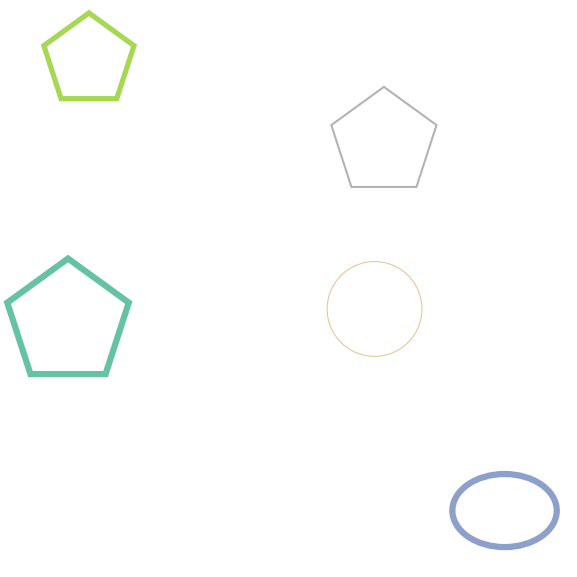[{"shape": "pentagon", "thickness": 3, "radius": 0.55, "center": [0.118, 0.441]}, {"shape": "oval", "thickness": 3, "radius": 0.45, "center": [0.874, 0.115]}, {"shape": "pentagon", "thickness": 2.5, "radius": 0.41, "center": [0.154, 0.895]}, {"shape": "circle", "thickness": 0.5, "radius": 0.41, "center": [0.649, 0.464]}, {"shape": "pentagon", "thickness": 1, "radius": 0.48, "center": [0.665, 0.753]}]